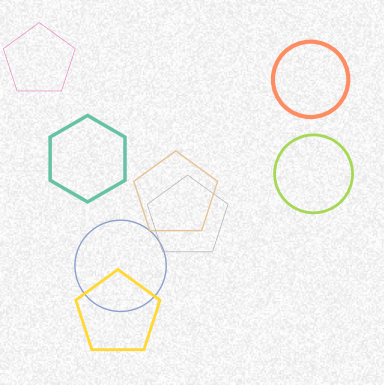[{"shape": "hexagon", "thickness": 2.5, "radius": 0.56, "center": [0.227, 0.588]}, {"shape": "circle", "thickness": 3, "radius": 0.49, "center": [0.807, 0.794]}, {"shape": "circle", "thickness": 1, "radius": 0.59, "center": [0.313, 0.31]}, {"shape": "pentagon", "thickness": 0.5, "radius": 0.49, "center": [0.102, 0.843]}, {"shape": "circle", "thickness": 2, "radius": 0.51, "center": [0.814, 0.548]}, {"shape": "pentagon", "thickness": 2, "radius": 0.58, "center": [0.306, 0.185]}, {"shape": "pentagon", "thickness": 1, "radius": 0.57, "center": [0.456, 0.494]}, {"shape": "pentagon", "thickness": 0.5, "radius": 0.55, "center": [0.487, 0.435]}]